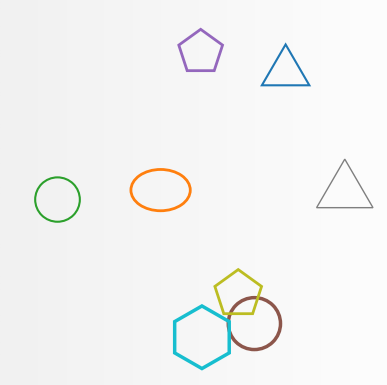[{"shape": "triangle", "thickness": 1.5, "radius": 0.35, "center": [0.737, 0.814]}, {"shape": "oval", "thickness": 2, "radius": 0.38, "center": [0.414, 0.506]}, {"shape": "circle", "thickness": 1.5, "radius": 0.29, "center": [0.148, 0.482]}, {"shape": "pentagon", "thickness": 2, "radius": 0.3, "center": [0.518, 0.864]}, {"shape": "circle", "thickness": 2.5, "radius": 0.34, "center": [0.656, 0.159]}, {"shape": "triangle", "thickness": 1, "radius": 0.42, "center": [0.89, 0.503]}, {"shape": "pentagon", "thickness": 2, "radius": 0.32, "center": [0.615, 0.236]}, {"shape": "hexagon", "thickness": 2.5, "radius": 0.41, "center": [0.521, 0.124]}]